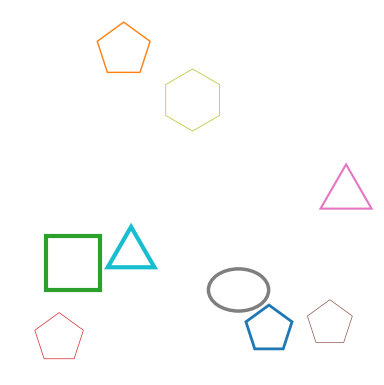[{"shape": "pentagon", "thickness": 2, "radius": 0.31, "center": [0.699, 0.145]}, {"shape": "pentagon", "thickness": 1, "radius": 0.36, "center": [0.321, 0.87]}, {"shape": "square", "thickness": 3, "radius": 0.36, "center": [0.19, 0.317]}, {"shape": "pentagon", "thickness": 0.5, "radius": 0.33, "center": [0.154, 0.122]}, {"shape": "pentagon", "thickness": 0.5, "radius": 0.31, "center": [0.857, 0.16]}, {"shape": "triangle", "thickness": 1.5, "radius": 0.38, "center": [0.899, 0.496]}, {"shape": "oval", "thickness": 2.5, "radius": 0.39, "center": [0.62, 0.247]}, {"shape": "hexagon", "thickness": 0.5, "radius": 0.4, "center": [0.5, 0.74]}, {"shape": "triangle", "thickness": 3, "radius": 0.35, "center": [0.34, 0.341]}]